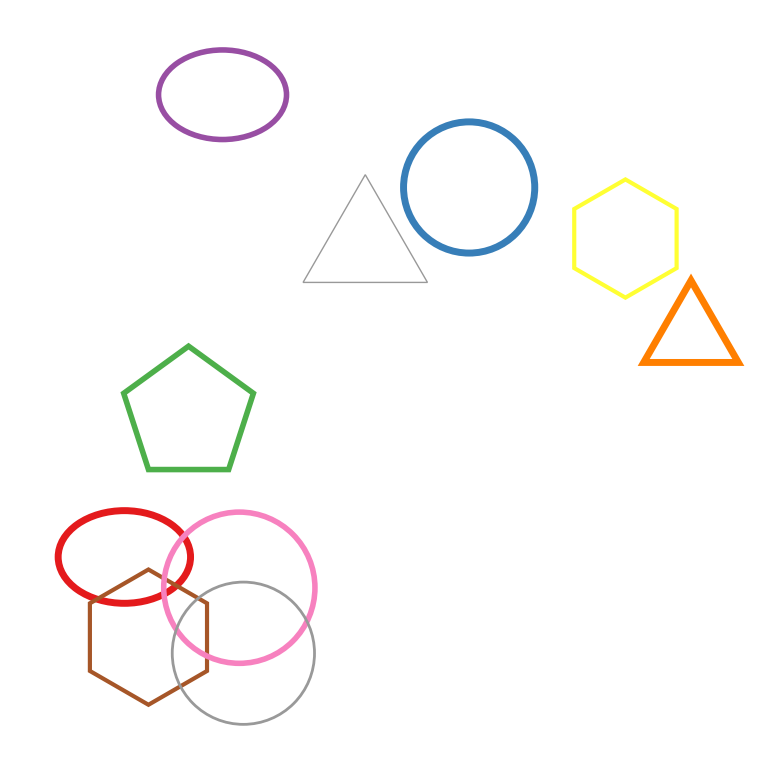[{"shape": "oval", "thickness": 2.5, "radius": 0.43, "center": [0.161, 0.277]}, {"shape": "circle", "thickness": 2.5, "radius": 0.43, "center": [0.609, 0.757]}, {"shape": "pentagon", "thickness": 2, "radius": 0.44, "center": [0.245, 0.462]}, {"shape": "oval", "thickness": 2, "radius": 0.42, "center": [0.289, 0.877]}, {"shape": "triangle", "thickness": 2.5, "radius": 0.35, "center": [0.897, 0.565]}, {"shape": "hexagon", "thickness": 1.5, "radius": 0.38, "center": [0.812, 0.69]}, {"shape": "hexagon", "thickness": 1.5, "radius": 0.44, "center": [0.193, 0.173]}, {"shape": "circle", "thickness": 2, "radius": 0.49, "center": [0.311, 0.237]}, {"shape": "circle", "thickness": 1, "radius": 0.46, "center": [0.316, 0.152]}, {"shape": "triangle", "thickness": 0.5, "radius": 0.47, "center": [0.474, 0.68]}]